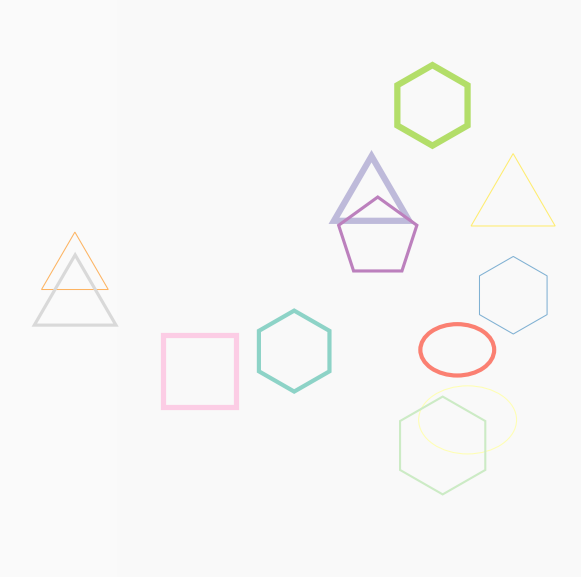[{"shape": "hexagon", "thickness": 2, "radius": 0.35, "center": [0.506, 0.391]}, {"shape": "oval", "thickness": 0.5, "radius": 0.42, "center": [0.804, 0.272]}, {"shape": "triangle", "thickness": 3, "radius": 0.37, "center": [0.639, 0.654]}, {"shape": "oval", "thickness": 2, "radius": 0.32, "center": [0.787, 0.393]}, {"shape": "hexagon", "thickness": 0.5, "radius": 0.34, "center": [0.883, 0.488]}, {"shape": "triangle", "thickness": 0.5, "radius": 0.33, "center": [0.129, 0.531]}, {"shape": "hexagon", "thickness": 3, "radius": 0.35, "center": [0.744, 0.817]}, {"shape": "square", "thickness": 2.5, "radius": 0.31, "center": [0.343, 0.356]}, {"shape": "triangle", "thickness": 1.5, "radius": 0.41, "center": [0.129, 0.477]}, {"shape": "pentagon", "thickness": 1.5, "radius": 0.35, "center": [0.65, 0.587]}, {"shape": "hexagon", "thickness": 1, "radius": 0.42, "center": [0.762, 0.228]}, {"shape": "triangle", "thickness": 0.5, "radius": 0.42, "center": [0.883, 0.65]}]